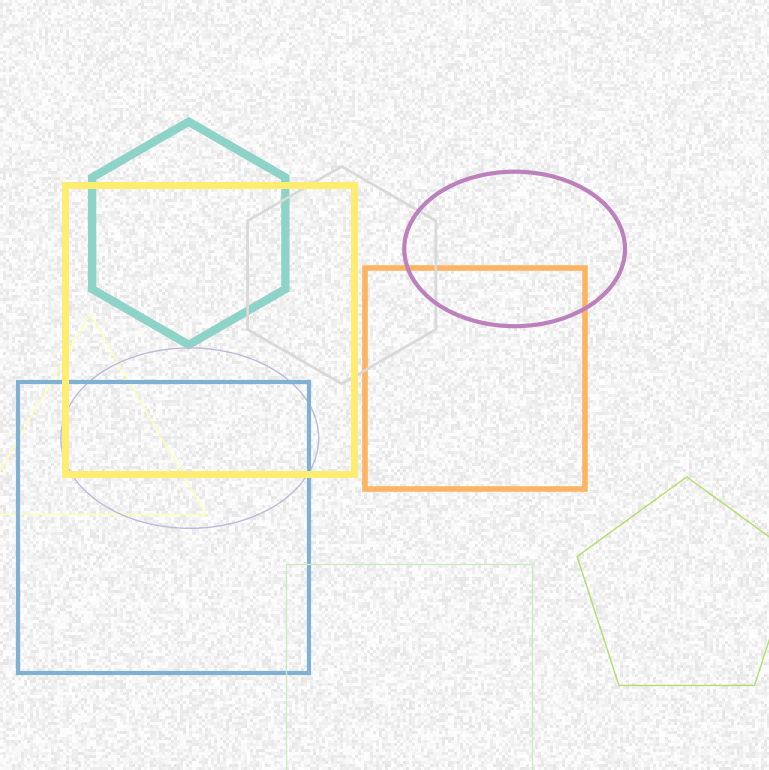[{"shape": "hexagon", "thickness": 3, "radius": 0.72, "center": [0.245, 0.697]}, {"shape": "triangle", "thickness": 0.5, "radius": 0.87, "center": [0.117, 0.418]}, {"shape": "oval", "thickness": 0.5, "radius": 0.84, "center": [0.246, 0.431]}, {"shape": "square", "thickness": 1.5, "radius": 0.94, "center": [0.213, 0.315]}, {"shape": "square", "thickness": 2, "radius": 0.72, "center": [0.617, 0.508]}, {"shape": "pentagon", "thickness": 0.5, "radius": 0.75, "center": [0.892, 0.231]}, {"shape": "hexagon", "thickness": 1, "radius": 0.71, "center": [0.444, 0.643]}, {"shape": "oval", "thickness": 1.5, "radius": 0.72, "center": [0.668, 0.677]}, {"shape": "square", "thickness": 0.5, "radius": 0.8, "center": [0.531, 0.108]}, {"shape": "square", "thickness": 2.5, "radius": 0.94, "center": [0.272, 0.572]}]